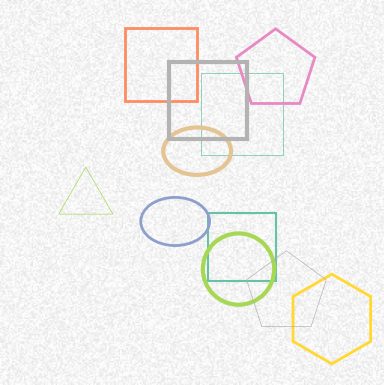[{"shape": "square", "thickness": 1.5, "radius": 0.45, "center": [0.629, 0.359]}, {"shape": "square", "thickness": 0.5, "radius": 0.53, "center": [0.63, 0.704]}, {"shape": "square", "thickness": 2, "radius": 0.47, "center": [0.419, 0.833]}, {"shape": "oval", "thickness": 2, "radius": 0.45, "center": [0.455, 0.425]}, {"shape": "pentagon", "thickness": 2, "radius": 0.54, "center": [0.716, 0.818]}, {"shape": "circle", "thickness": 3, "radius": 0.46, "center": [0.62, 0.301]}, {"shape": "triangle", "thickness": 0.5, "radius": 0.41, "center": [0.223, 0.484]}, {"shape": "hexagon", "thickness": 2, "radius": 0.58, "center": [0.862, 0.171]}, {"shape": "oval", "thickness": 3, "radius": 0.44, "center": [0.512, 0.607]}, {"shape": "square", "thickness": 3, "radius": 0.51, "center": [0.539, 0.739]}, {"shape": "pentagon", "thickness": 0.5, "radius": 0.54, "center": [0.744, 0.24]}]